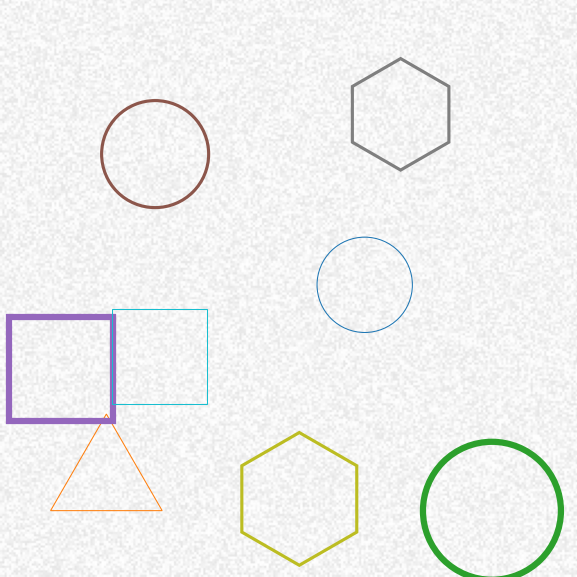[{"shape": "circle", "thickness": 0.5, "radius": 0.41, "center": [0.632, 0.506]}, {"shape": "triangle", "thickness": 0.5, "radius": 0.56, "center": [0.184, 0.171]}, {"shape": "circle", "thickness": 3, "radius": 0.6, "center": [0.852, 0.115]}, {"shape": "square", "thickness": 3, "radius": 0.45, "center": [0.106, 0.36]}, {"shape": "circle", "thickness": 1.5, "radius": 0.46, "center": [0.269, 0.732]}, {"shape": "hexagon", "thickness": 1.5, "radius": 0.48, "center": [0.694, 0.801]}, {"shape": "hexagon", "thickness": 1.5, "radius": 0.57, "center": [0.518, 0.135]}, {"shape": "square", "thickness": 0.5, "radius": 0.41, "center": [0.276, 0.381]}]